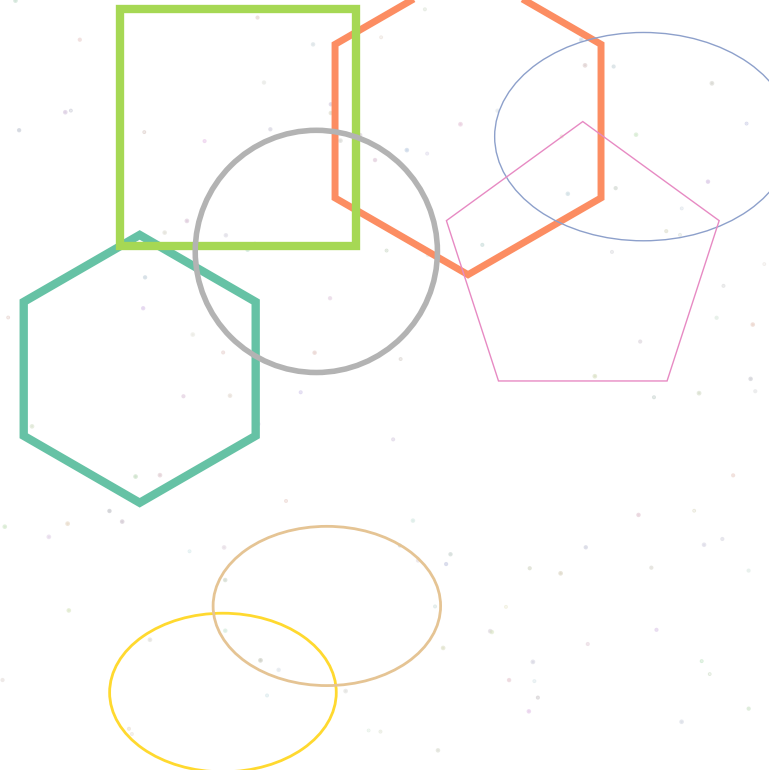[{"shape": "hexagon", "thickness": 3, "radius": 0.87, "center": [0.181, 0.521]}, {"shape": "hexagon", "thickness": 2.5, "radius": 1.0, "center": [0.608, 0.843]}, {"shape": "oval", "thickness": 0.5, "radius": 0.97, "center": [0.836, 0.823]}, {"shape": "pentagon", "thickness": 0.5, "radius": 0.93, "center": [0.757, 0.656]}, {"shape": "square", "thickness": 3, "radius": 0.77, "center": [0.309, 0.834]}, {"shape": "oval", "thickness": 1, "radius": 0.74, "center": [0.29, 0.101]}, {"shape": "oval", "thickness": 1, "radius": 0.74, "center": [0.424, 0.213]}, {"shape": "circle", "thickness": 2, "radius": 0.79, "center": [0.411, 0.674]}]